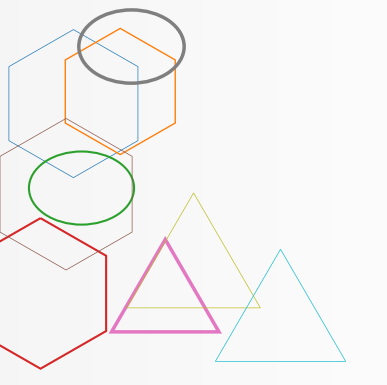[{"shape": "hexagon", "thickness": 0.5, "radius": 0.96, "center": [0.189, 0.731]}, {"shape": "hexagon", "thickness": 1, "radius": 0.82, "center": [0.31, 0.762]}, {"shape": "oval", "thickness": 1.5, "radius": 0.68, "center": [0.21, 0.512]}, {"shape": "hexagon", "thickness": 1.5, "radius": 0.98, "center": [0.105, 0.238]}, {"shape": "hexagon", "thickness": 0.5, "radius": 0.98, "center": [0.171, 0.496]}, {"shape": "triangle", "thickness": 2.5, "radius": 0.8, "center": [0.426, 0.218]}, {"shape": "oval", "thickness": 2.5, "radius": 0.68, "center": [0.339, 0.879]}, {"shape": "triangle", "thickness": 0.5, "radius": 1.0, "center": [0.5, 0.3]}, {"shape": "triangle", "thickness": 0.5, "radius": 0.97, "center": [0.724, 0.158]}]